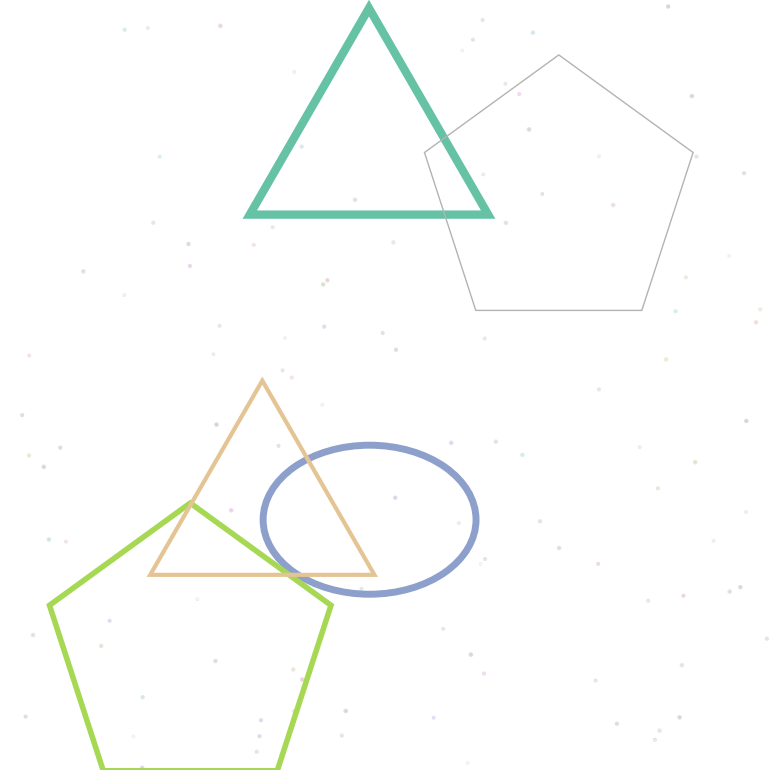[{"shape": "triangle", "thickness": 3, "radius": 0.89, "center": [0.479, 0.811]}, {"shape": "oval", "thickness": 2.5, "radius": 0.69, "center": [0.48, 0.325]}, {"shape": "pentagon", "thickness": 2, "radius": 0.96, "center": [0.247, 0.155]}, {"shape": "triangle", "thickness": 1.5, "radius": 0.84, "center": [0.341, 0.338]}, {"shape": "pentagon", "thickness": 0.5, "radius": 0.92, "center": [0.726, 0.745]}]